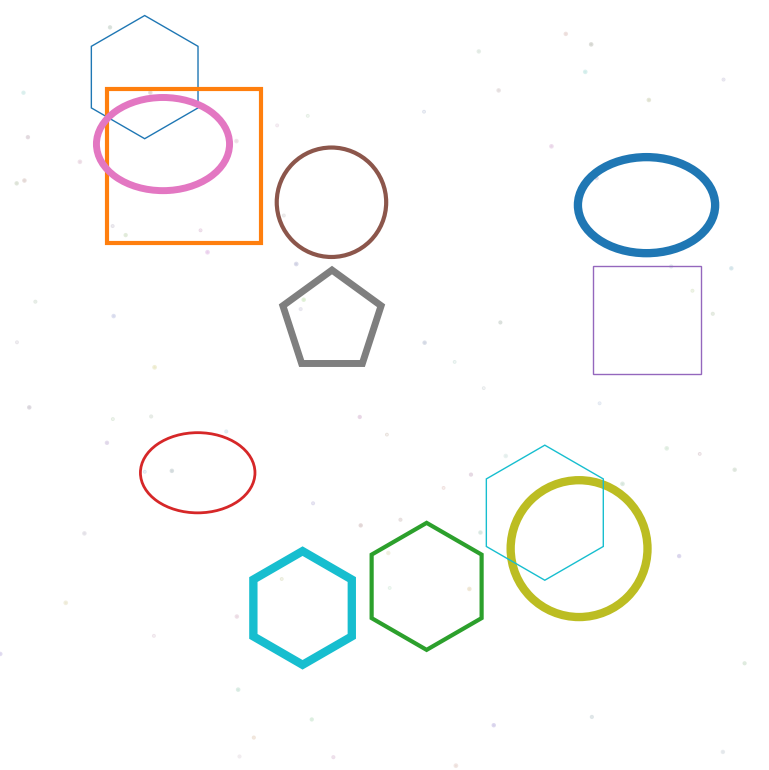[{"shape": "oval", "thickness": 3, "radius": 0.45, "center": [0.84, 0.734]}, {"shape": "hexagon", "thickness": 0.5, "radius": 0.4, "center": [0.188, 0.9]}, {"shape": "square", "thickness": 1.5, "radius": 0.5, "center": [0.239, 0.785]}, {"shape": "hexagon", "thickness": 1.5, "radius": 0.41, "center": [0.554, 0.238]}, {"shape": "oval", "thickness": 1, "radius": 0.37, "center": [0.257, 0.386]}, {"shape": "square", "thickness": 0.5, "radius": 0.35, "center": [0.84, 0.584]}, {"shape": "circle", "thickness": 1.5, "radius": 0.36, "center": [0.43, 0.737]}, {"shape": "oval", "thickness": 2.5, "radius": 0.43, "center": [0.212, 0.813]}, {"shape": "pentagon", "thickness": 2.5, "radius": 0.34, "center": [0.431, 0.582]}, {"shape": "circle", "thickness": 3, "radius": 0.44, "center": [0.752, 0.287]}, {"shape": "hexagon", "thickness": 3, "radius": 0.37, "center": [0.393, 0.21]}, {"shape": "hexagon", "thickness": 0.5, "radius": 0.44, "center": [0.708, 0.334]}]